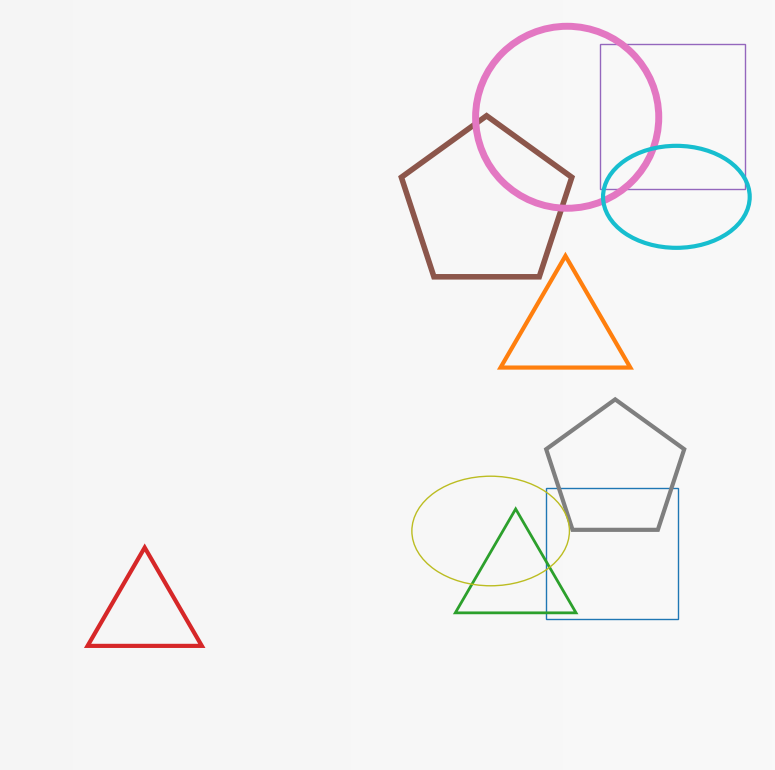[{"shape": "square", "thickness": 0.5, "radius": 0.43, "center": [0.79, 0.281]}, {"shape": "triangle", "thickness": 1.5, "radius": 0.48, "center": [0.73, 0.571]}, {"shape": "triangle", "thickness": 1, "radius": 0.45, "center": [0.665, 0.249]}, {"shape": "triangle", "thickness": 1.5, "radius": 0.43, "center": [0.187, 0.204]}, {"shape": "square", "thickness": 0.5, "radius": 0.47, "center": [0.867, 0.849]}, {"shape": "pentagon", "thickness": 2, "radius": 0.58, "center": [0.628, 0.734]}, {"shape": "circle", "thickness": 2.5, "radius": 0.59, "center": [0.732, 0.848]}, {"shape": "pentagon", "thickness": 1.5, "radius": 0.47, "center": [0.794, 0.388]}, {"shape": "oval", "thickness": 0.5, "radius": 0.51, "center": [0.633, 0.31]}, {"shape": "oval", "thickness": 1.5, "radius": 0.47, "center": [0.873, 0.744]}]